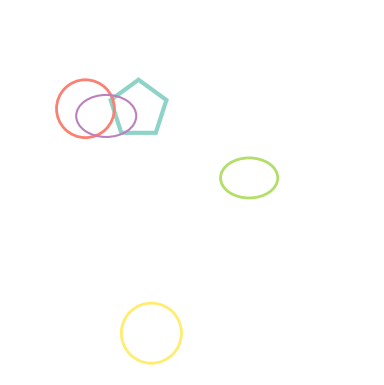[{"shape": "pentagon", "thickness": 3, "radius": 0.38, "center": [0.36, 0.717]}, {"shape": "circle", "thickness": 2, "radius": 0.38, "center": [0.222, 0.718]}, {"shape": "oval", "thickness": 2, "radius": 0.37, "center": [0.647, 0.538]}, {"shape": "oval", "thickness": 1.5, "radius": 0.39, "center": [0.276, 0.699]}, {"shape": "circle", "thickness": 2, "radius": 0.39, "center": [0.393, 0.135]}]